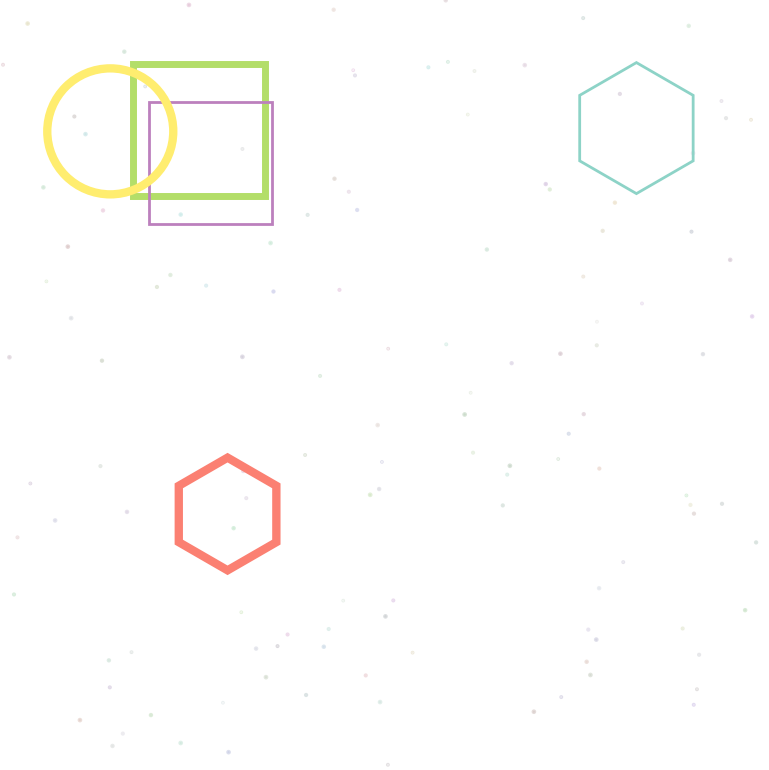[{"shape": "hexagon", "thickness": 1, "radius": 0.43, "center": [0.827, 0.834]}, {"shape": "hexagon", "thickness": 3, "radius": 0.37, "center": [0.296, 0.332]}, {"shape": "square", "thickness": 2.5, "radius": 0.43, "center": [0.258, 0.831]}, {"shape": "square", "thickness": 1, "radius": 0.4, "center": [0.274, 0.788]}, {"shape": "circle", "thickness": 3, "radius": 0.41, "center": [0.143, 0.829]}]